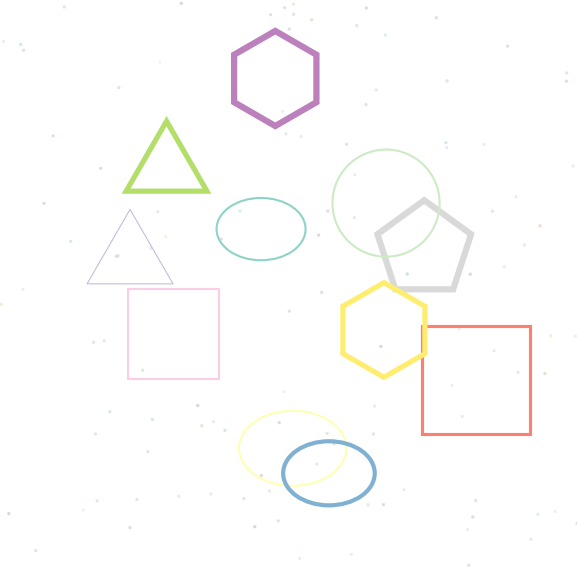[{"shape": "oval", "thickness": 1, "radius": 0.39, "center": [0.452, 0.602]}, {"shape": "oval", "thickness": 1, "radius": 0.46, "center": [0.507, 0.223]}, {"shape": "triangle", "thickness": 0.5, "radius": 0.43, "center": [0.225, 0.551]}, {"shape": "square", "thickness": 1.5, "radius": 0.47, "center": [0.824, 0.342]}, {"shape": "oval", "thickness": 2, "radius": 0.4, "center": [0.57, 0.18]}, {"shape": "triangle", "thickness": 2.5, "radius": 0.4, "center": [0.288, 0.709]}, {"shape": "square", "thickness": 1, "radius": 0.39, "center": [0.3, 0.421]}, {"shape": "pentagon", "thickness": 3, "radius": 0.43, "center": [0.735, 0.567]}, {"shape": "hexagon", "thickness": 3, "radius": 0.41, "center": [0.477, 0.863]}, {"shape": "circle", "thickness": 1, "radius": 0.46, "center": [0.668, 0.647]}, {"shape": "hexagon", "thickness": 2.5, "radius": 0.41, "center": [0.665, 0.428]}]